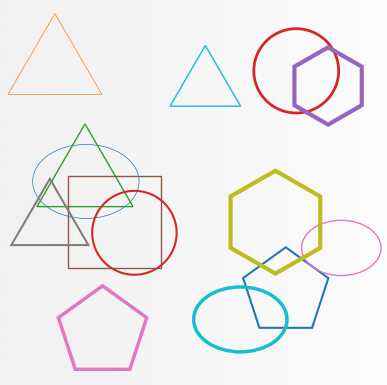[{"shape": "oval", "thickness": 0.5, "radius": 0.69, "center": [0.222, 0.529]}, {"shape": "pentagon", "thickness": 1.5, "radius": 0.58, "center": [0.737, 0.242]}, {"shape": "triangle", "thickness": 0.5, "radius": 0.7, "center": [0.142, 0.825]}, {"shape": "triangle", "thickness": 1, "radius": 0.72, "center": [0.219, 0.535]}, {"shape": "circle", "thickness": 1.5, "radius": 0.54, "center": [0.347, 0.395]}, {"shape": "circle", "thickness": 2, "radius": 0.55, "center": [0.764, 0.816]}, {"shape": "hexagon", "thickness": 3, "radius": 0.5, "center": [0.847, 0.777]}, {"shape": "square", "thickness": 1, "radius": 0.6, "center": [0.294, 0.423]}, {"shape": "oval", "thickness": 1, "radius": 0.51, "center": [0.881, 0.356]}, {"shape": "pentagon", "thickness": 2.5, "radius": 0.6, "center": [0.265, 0.138]}, {"shape": "triangle", "thickness": 1.5, "radius": 0.57, "center": [0.129, 0.421]}, {"shape": "hexagon", "thickness": 3, "radius": 0.67, "center": [0.711, 0.423]}, {"shape": "triangle", "thickness": 1, "radius": 0.53, "center": [0.53, 0.777]}, {"shape": "oval", "thickness": 2.5, "radius": 0.6, "center": [0.62, 0.17]}]